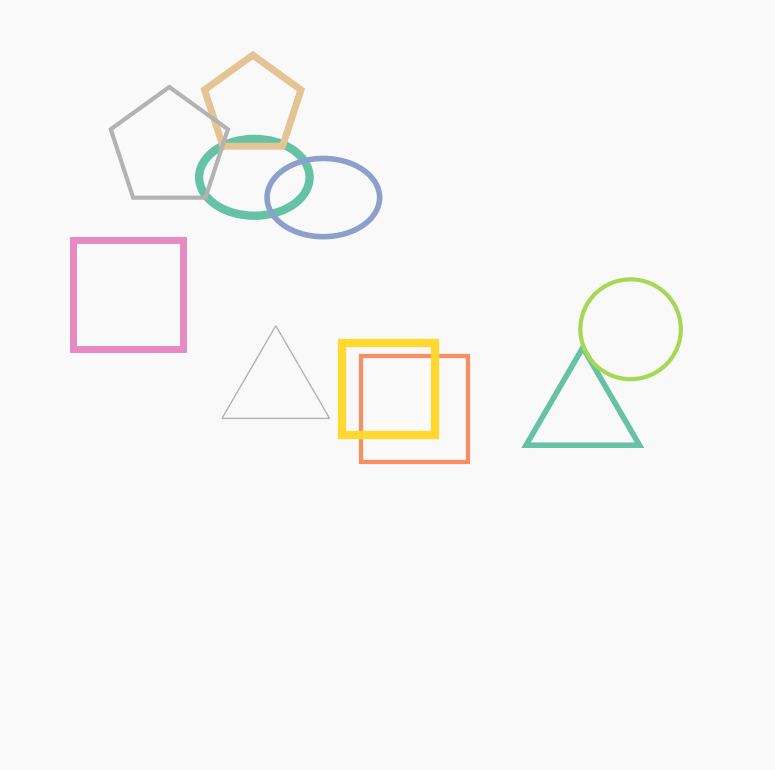[{"shape": "oval", "thickness": 3, "radius": 0.36, "center": [0.328, 0.77]}, {"shape": "triangle", "thickness": 2, "radius": 0.42, "center": [0.752, 0.464]}, {"shape": "square", "thickness": 1.5, "radius": 0.34, "center": [0.535, 0.469]}, {"shape": "oval", "thickness": 2, "radius": 0.36, "center": [0.417, 0.743]}, {"shape": "square", "thickness": 2.5, "radius": 0.35, "center": [0.165, 0.617]}, {"shape": "circle", "thickness": 1.5, "radius": 0.32, "center": [0.814, 0.572]}, {"shape": "square", "thickness": 3, "radius": 0.3, "center": [0.501, 0.495]}, {"shape": "pentagon", "thickness": 2.5, "radius": 0.33, "center": [0.326, 0.863]}, {"shape": "pentagon", "thickness": 1.5, "radius": 0.4, "center": [0.218, 0.808]}, {"shape": "triangle", "thickness": 0.5, "radius": 0.4, "center": [0.356, 0.497]}]